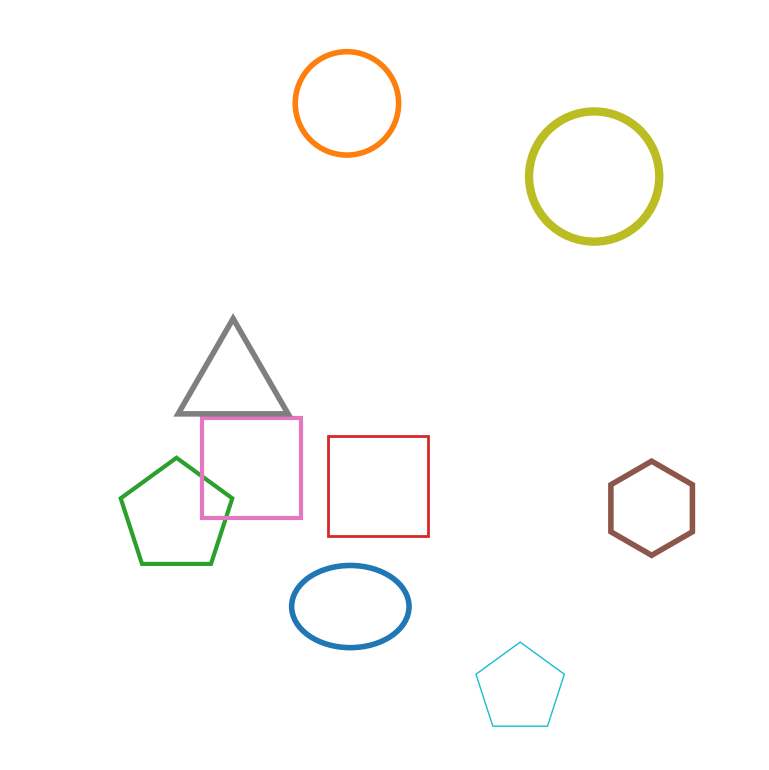[{"shape": "oval", "thickness": 2, "radius": 0.38, "center": [0.455, 0.212]}, {"shape": "circle", "thickness": 2, "radius": 0.34, "center": [0.451, 0.866]}, {"shape": "pentagon", "thickness": 1.5, "radius": 0.38, "center": [0.229, 0.329]}, {"shape": "square", "thickness": 1, "radius": 0.33, "center": [0.491, 0.369]}, {"shape": "hexagon", "thickness": 2, "radius": 0.31, "center": [0.846, 0.34]}, {"shape": "square", "thickness": 1.5, "radius": 0.32, "center": [0.327, 0.392]}, {"shape": "triangle", "thickness": 2, "radius": 0.41, "center": [0.303, 0.504]}, {"shape": "circle", "thickness": 3, "radius": 0.42, "center": [0.772, 0.771]}, {"shape": "pentagon", "thickness": 0.5, "radius": 0.3, "center": [0.676, 0.106]}]